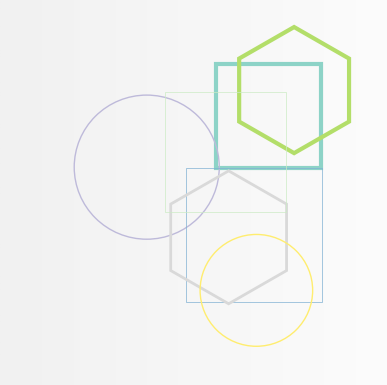[{"shape": "square", "thickness": 3, "radius": 0.67, "center": [0.693, 0.7]}, {"shape": "circle", "thickness": 1, "radius": 0.94, "center": [0.379, 0.566]}, {"shape": "square", "thickness": 0.5, "radius": 0.87, "center": [0.656, 0.389]}, {"shape": "hexagon", "thickness": 3, "radius": 0.82, "center": [0.759, 0.766]}, {"shape": "hexagon", "thickness": 2, "radius": 0.86, "center": [0.59, 0.384]}, {"shape": "square", "thickness": 0.5, "radius": 0.78, "center": [0.581, 0.604]}, {"shape": "circle", "thickness": 1, "radius": 0.73, "center": [0.662, 0.246]}]